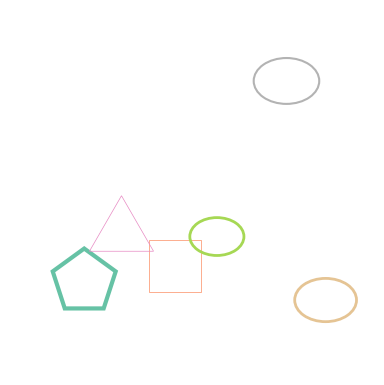[{"shape": "pentagon", "thickness": 3, "radius": 0.43, "center": [0.219, 0.268]}, {"shape": "square", "thickness": 0.5, "radius": 0.33, "center": [0.454, 0.309]}, {"shape": "triangle", "thickness": 0.5, "radius": 0.48, "center": [0.316, 0.395]}, {"shape": "oval", "thickness": 2, "radius": 0.35, "center": [0.563, 0.386]}, {"shape": "oval", "thickness": 2, "radius": 0.4, "center": [0.846, 0.221]}, {"shape": "oval", "thickness": 1.5, "radius": 0.43, "center": [0.744, 0.79]}]